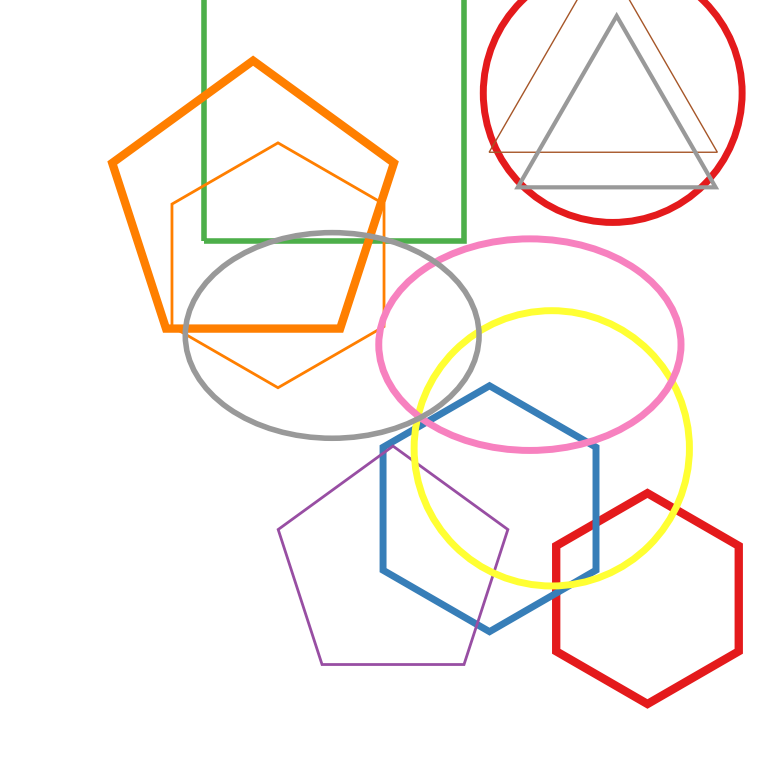[{"shape": "circle", "thickness": 2.5, "radius": 0.84, "center": [0.796, 0.879]}, {"shape": "hexagon", "thickness": 3, "radius": 0.68, "center": [0.841, 0.223]}, {"shape": "hexagon", "thickness": 2.5, "radius": 0.8, "center": [0.636, 0.339]}, {"shape": "square", "thickness": 2, "radius": 0.84, "center": [0.434, 0.856]}, {"shape": "pentagon", "thickness": 1, "radius": 0.78, "center": [0.51, 0.264]}, {"shape": "hexagon", "thickness": 1, "radius": 0.79, "center": [0.361, 0.655]}, {"shape": "pentagon", "thickness": 3, "radius": 0.96, "center": [0.329, 0.729]}, {"shape": "circle", "thickness": 2.5, "radius": 0.89, "center": [0.717, 0.418]}, {"shape": "triangle", "thickness": 0.5, "radius": 0.86, "center": [0.783, 0.888]}, {"shape": "oval", "thickness": 2.5, "radius": 0.98, "center": [0.688, 0.552]}, {"shape": "triangle", "thickness": 1.5, "radius": 0.74, "center": [0.801, 0.831]}, {"shape": "oval", "thickness": 2, "radius": 0.95, "center": [0.431, 0.564]}]